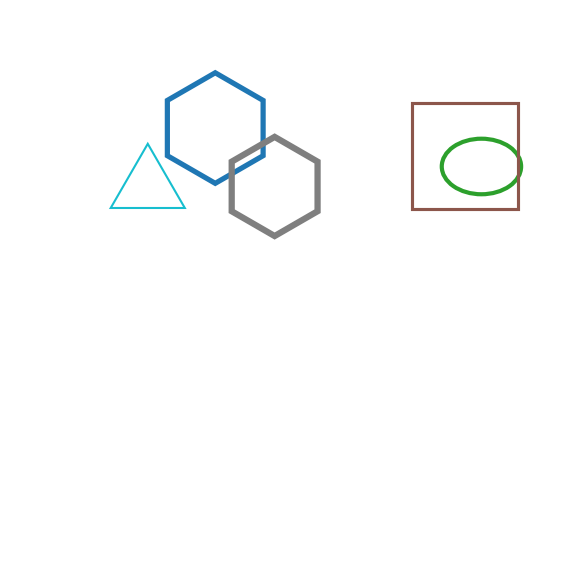[{"shape": "hexagon", "thickness": 2.5, "radius": 0.48, "center": [0.373, 0.777]}, {"shape": "oval", "thickness": 2, "radius": 0.34, "center": [0.834, 0.711]}, {"shape": "square", "thickness": 1.5, "radius": 0.46, "center": [0.805, 0.729]}, {"shape": "hexagon", "thickness": 3, "radius": 0.43, "center": [0.476, 0.676]}, {"shape": "triangle", "thickness": 1, "radius": 0.37, "center": [0.256, 0.676]}]